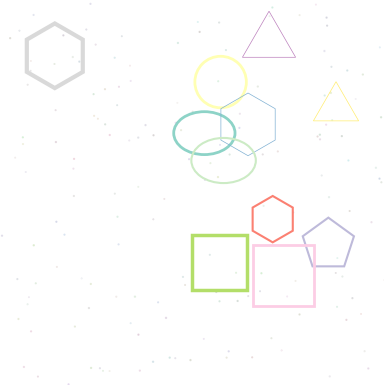[{"shape": "oval", "thickness": 2, "radius": 0.4, "center": [0.531, 0.654]}, {"shape": "circle", "thickness": 2, "radius": 0.33, "center": [0.573, 0.787]}, {"shape": "pentagon", "thickness": 1.5, "radius": 0.35, "center": [0.853, 0.365]}, {"shape": "hexagon", "thickness": 1.5, "radius": 0.3, "center": [0.708, 0.431]}, {"shape": "hexagon", "thickness": 0.5, "radius": 0.41, "center": [0.644, 0.677]}, {"shape": "square", "thickness": 2.5, "radius": 0.35, "center": [0.571, 0.318]}, {"shape": "square", "thickness": 2, "radius": 0.4, "center": [0.737, 0.284]}, {"shape": "hexagon", "thickness": 3, "radius": 0.42, "center": [0.142, 0.855]}, {"shape": "triangle", "thickness": 0.5, "radius": 0.4, "center": [0.699, 0.891]}, {"shape": "oval", "thickness": 1.5, "radius": 0.42, "center": [0.581, 0.583]}, {"shape": "triangle", "thickness": 0.5, "radius": 0.34, "center": [0.873, 0.72]}]